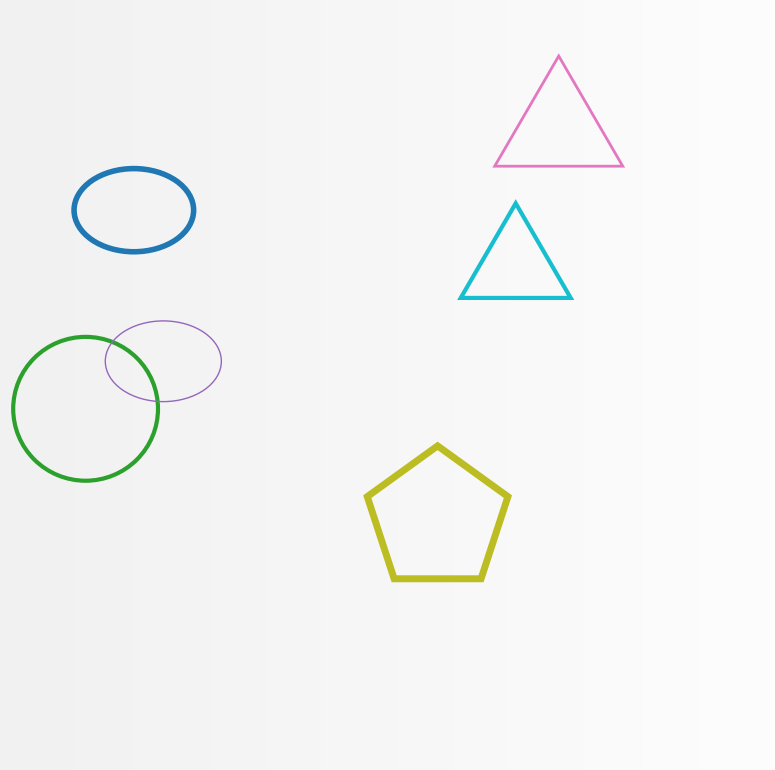[{"shape": "oval", "thickness": 2, "radius": 0.39, "center": [0.173, 0.727]}, {"shape": "circle", "thickness": 1.5, "radius": 0.47, "center": [0.11, 0.469]}, {"shape": "oval", "thickness": 0.5, "radius": 0.37, "center": [0.211, 0.531]}, {"shape": "triangle", "thickness": 1, "radius": 0.48, "center": [0.721, 0.832]}, {"shape": "pentagon", "thickness": 2.5, "radius": 0.48, "center": [0.565, 0.326]}, {"shape": "triangle", "thickness": 1.5, "radius": 0.41, "center": [0.665, 0.654]}]